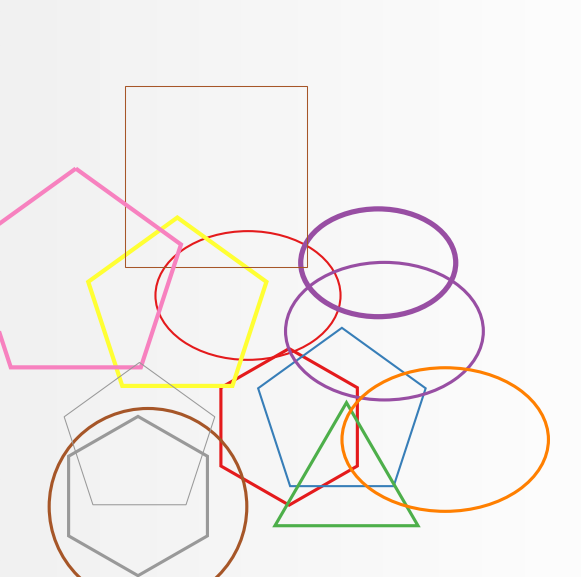[{"shape": "oval", "thickness": 1, "radius": 0.8, "center": [0.427, 0.487]}, {"shape": "hexagon", "thickness": 1.5, "radius": 0.68, "center": [0.497, 0.26]}, {"shape": "pentagon", "thickness": 1, "radius": 0.76, "center": [0.588, 0.28]}, {"shape": "triangle", "thickness": 1.5, "radius": 0.71, "center": [0.596, 0.16]}, {"shape": "oval", "thickness": 1.5, "radius": 0.85, "center": [0.661, 0.426]}, {"shape": "oval", "thickness": 2.5, "radius": 0.67, "center": [0.651, 0.544]}, {"shape": "oval", "thickness": 1.5, "radius": 0.89, "center": [0.766, 0.238]}, {"shape": "pentagon", "thickness": 2, "radius": 0.81, "center": [0.305, 0.461]}, {"shape": "square", "thickness": 0.5, "radius": 0.78, "center": [0.371, 0.694]}, {"shape": "circle", "thickness": 1.5, "radius": 0.85, "center": [0.255, 0.122]}, {"shape": "pentagon", "thickness": 2, "radius": 0.95, "center": [0.13, 0.517]}, {"shape": "pentagon", "thickness": 0.5, "radius": 0.68, "center": [0.24, 0.235]}, {"shape": "hexagon", "thickness": 1.5, "radius": 0.69, "center": [0.237, 0.14]}]